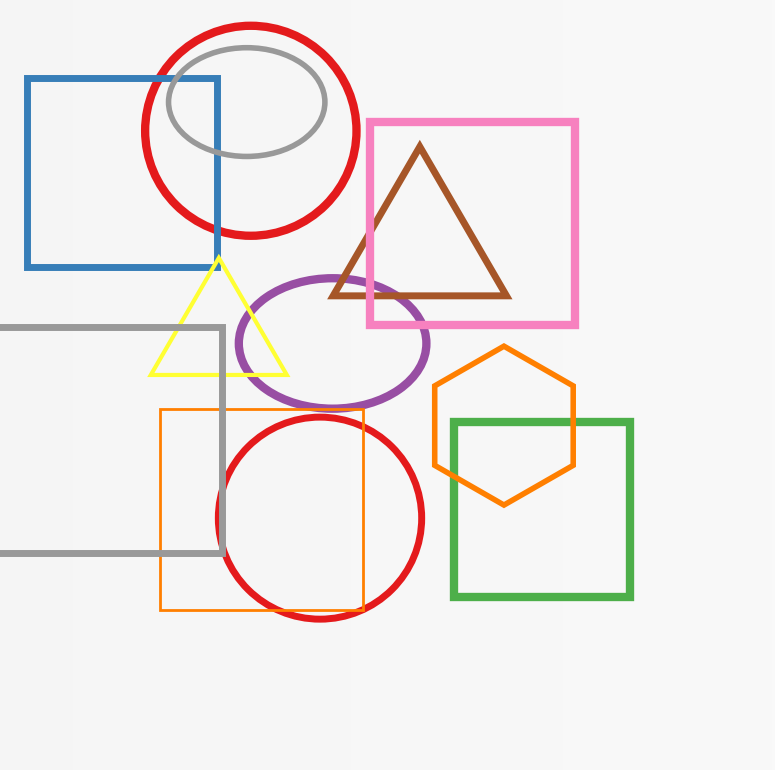[{"shape": "circle", "thickness": 3, "radius": 0.68, "center": [0.324, 0.83]}, {"shape": "circle", "thickness": 2.5, "radius": 0.66, "center": [0.413, 0.327]}, {"shape": "square", "thickness": 2.5, "radius": 0.61, "center": [0.157, 0.776]}, {"shape": "square", "thickness": 3, "radius": 0.57, "center": [0.699, 0.338]}, {"shape": "oval", "thickness": 3, "radius": 0.61, "center": [0.429, 0.554]}, {"shape": "square", "thickness": 1, "radius": 0.65, "center": [0.337, 0.339]}, {"shape": "hexagon", "thickness": 2, "radius": 0.52, "center": [0.65, 0.447]}, {"shape": "triangle", "thickness": 1.5, "radius": 0.51, "center": [0.282, 0.564]}, {"shape": "triangle", "thickness": 2.5, "radius": 0.65, "center": [0.542, 0.68]}, {"shape": "square", "thickness": 3, "radius": 0.66, "center": [0.61, 0.71]}, {"shape": "oval", "thickness": 2, "radius": 0.5, "center": [0.318, 0.867]}, {"shape": "square", "thickness": 2.5, "radius": 0.74, "center": [0.139, 0.429]}]